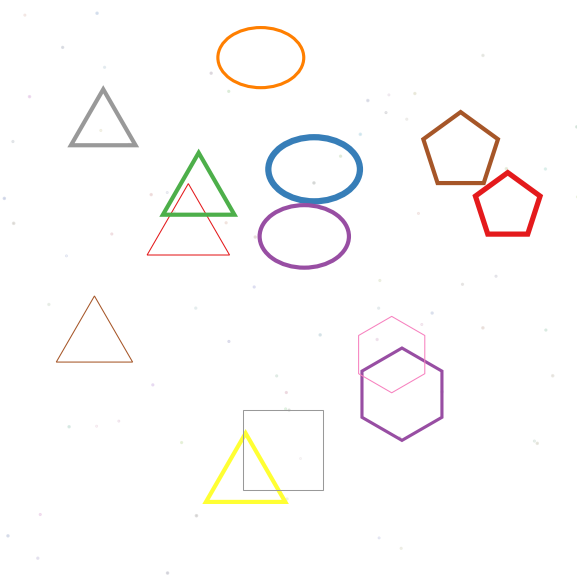[{"shape": "pentagon", "thickness": 2.5, "radius": 0.29, "center": [0.879, 0.641]}, {"shape": "triangle", "thickness": 0.5, "radius": 0.41, "center": [0.326, 0.599]}, {"shape": "oval", "thickness": 3, "radius": 0.4, "center": [0.544, 0.706]}, {"shape": "triangle", "thickness": 2, "radius": 0.36, "center": [0.344, 0.663]}, {"shape": "hexagon", "thickness": 1.5, "radius": 0.4, "center": [0.696, 0.317]}, {"shape": "oval", "thickness": 2, "radius": 0.39, "center": [0.527, 0.59]}, {"shape": "oval", "thickness": 1.5, "radius": 0.37, "center": [0.452, 0.899]}, {"shape": "triangle", "thickness": 2, "radius": 0.4, "center": [0.425, 0.17]}, {"shape": "triangle", "thickness": 0.5, "radius": 0.38, "center": [0.164, 0.41]}, {"shape": "pentagon", "thickness": 2, "radius": 0.34, "center": [0.798, 0.737]}, {"shape": "hexagon", "thickness": 0.5, "radius": 0.33, "center": [0.678, 0.385]}, {"shape": "triangle", "thickness": 2, "radius": 0.32, "center": [0.179, 0.78]}, {"shape": "square", "thickness": 0.5, "radius": 0.35, "center": [0.49, 0.219]}]